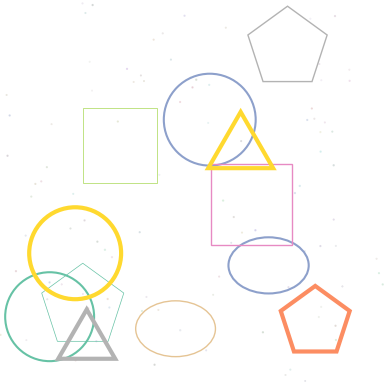[{"shape": "pentagon", "thickness": 0.5, "radius": 0.56, "center": [0.215, 0.204]}, {"shape": "circle", "thickness": 1.5, "radius": 0.58, "center": [0.129, 0.177]}, {"shape": "pentagon", "thickness": 3, "radius": 0.47, "center": [0.819, 0.163]}, {"shape": "oval", "thickness": 1.5, "radius": 0.52, "center": [0.698, 0.311]}, {"shape": "circle", "thickness": 1.5, "radius": 0.6, "center": [0.545, 0.689]}, {"shape": "square", "thickness": 1, "radius": 0.53, "center": [0.653, 0.468]}, {"shape": "square", "thickness": 0.5, "radius": 0.48, "center": [0.312, 0.622]}, {"shape": "circle", "thickness": 3, "radius": 0.6, "center": [0.195, 0.342]}, {"shape": "triangle", "thickness": 3, "radius": 0.49, "center": [0.625, 0.612]}, {"shape": "oval", "thickness": 1, "radius": 0.52, "center": [0.456, 0.146]}, {"shape": "pentagon", "thickness": 1, "radius": 0.54, "center": [0.747, 0.876]}, {"shape": "triangle", "thickness": 3, "radius": 0.43, "center": [0.225, 0.111]}]